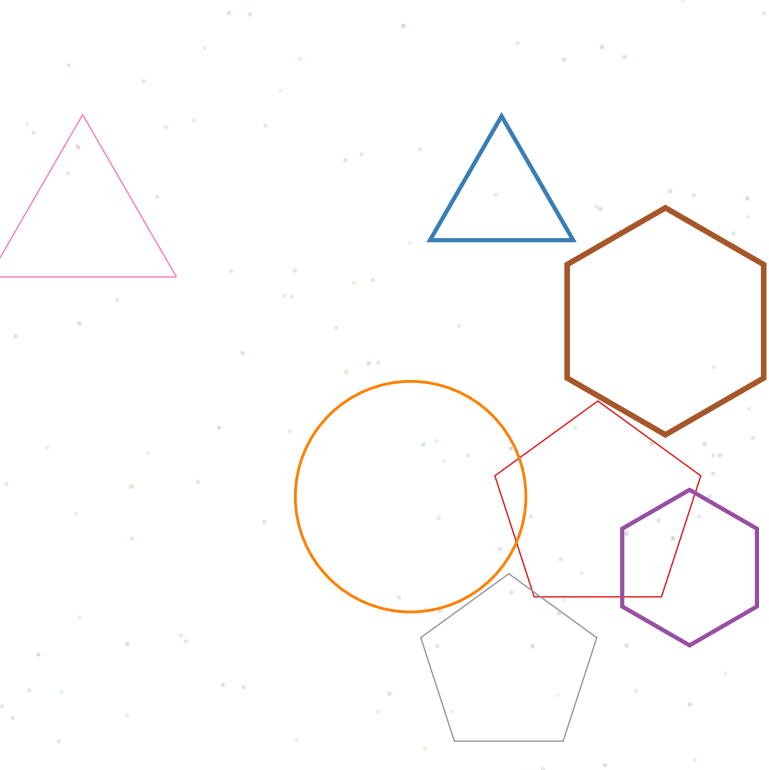[{"shape": "pentagon", "thickness": 0.5, "radius": 0.7, "center": [0.776, 0.339]}, {"shape": "triangle", "thickness": 1.5, "radius": 0.54, "center": [0.651, 0.742]}, {"shape": "hexagon", "thickness": 1.5, "radius": 0.5, "center": [0.896, 0.263]}, {"shape": "circle", "thickness": 1, "radius": 0.75, "center": [0.533, 0.355]}, {"shape": "hexagon", "thickness": 2, "radius": 0.74, "center": [0.864, 0.583]}, {"shape": "triangle", "thickness": 0.5, "radius": 0.7, "center": [0.107, 0.711]}, {"shape": "pentagon", "thickness": 0.5, "radius": 0.6, "center": [0.661, 0.135]}]